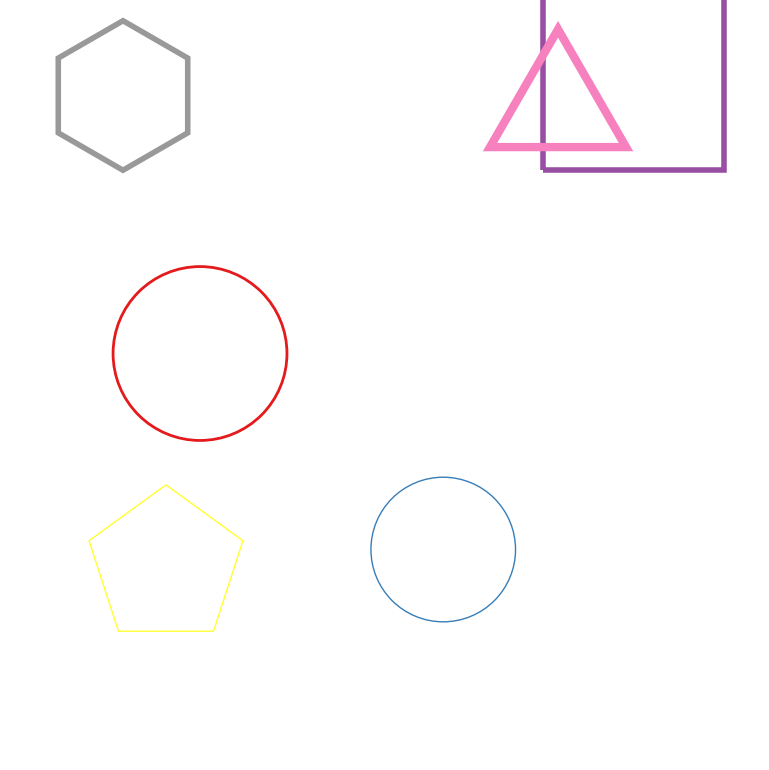[{"shape": "circle", "thickness": 1, "radius": 0.56, "center": [0.26, 0.541]}, {"shape": "circle", "thickness": 0.5, "radius": 0.47, "center": [0.576, 0.286]}, {"shape": "square", "thickness": 2, "radius": 0.59, "center": [0.823, 0.896]}, {"shape": "pentagon", "thickness": 0.5, "radius": 0.53, "center": [0.216, 0.265]}, {"shape": "triangle", "thickness": 3, "radius": 0.51, "center": [0.725, 0.86]}, {"shape": "hexagon", "thickness": 2, "radius": 0.49, "center": [0.16, 0.876]}]